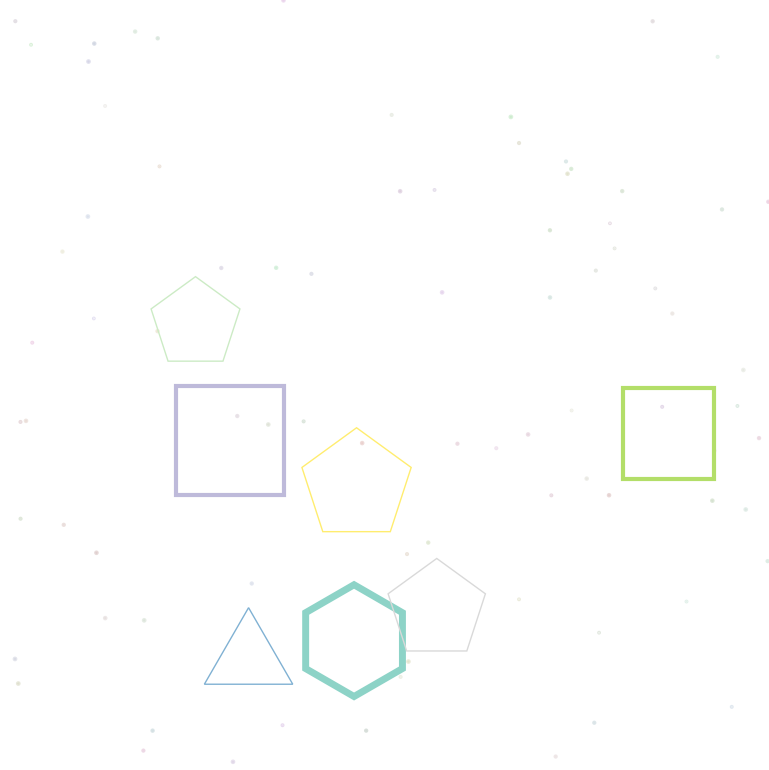[{"shape": "hexagon", "thickness": 2.5, "radius": 0.36, "center": [0.46, 0.168]}, {"shape": "square", "thickness": 1.5, "radius": 0.35, "center": [0.299, 0.428]}, {"shape": "triangle", "thickness": 0.5, "radius": 0.33, "center": [0.323, 0.145]}, {"shape": "square", "thickness": 1.5, "radius": 0.3, "center": [0.868, 0.437]}, {"shape": "pentagon", "thickness": 0.5, "radius": 0.33, "center": [0.567, 0.208]}, {"shape": "pentagon", "thickness": 0.5, "radius": 0.3, "center": [0.254, 0.58]}, {"shape": "pentagon", "thickness": 0.5, "radius": 0.37, "center": [0.463, 0.37]}]